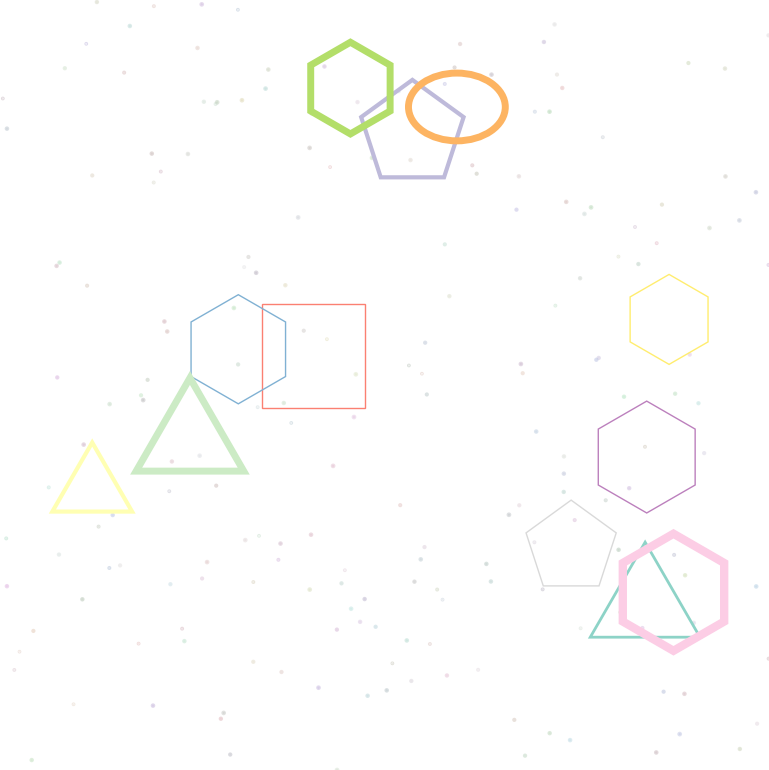[{"shape": "triangle", "thickness": 1, "radius": 0.41, "center": [0.838, 0.214]}, {"shape": "triangle", "thickness": 1.5, "radius": 0.3, "center": [0.12, 0.366]}, {"shape": "pentagon", "thickness": 1.5, "radius": 0.35, "center": [0.536, 0.826]}, {"shape": "square", "thickness": 0.5, "radius": 0.34, "center": [0.407, 0.538]}, {"shape": "hexagon", "thickness": 0.5, "radius": 0.35, "center": [0.309, 0.546]}, {"shape": "oval", "thickness": 2.5, "radius": 0.31, "center": [0.593, 0.861]}, {"shape": "hexagon", "thickness": 2.5, "radius": 0.3, "center": [0.455, 0.886]}, {"shape": "hexagon", "thickness": 3, "radius": 0.38, "center": [0.875, 0.231]}, {"shape": "pentagon", "thickness": 0.5, "radius": 0.31, "center": [0.742, 0.289]}, {"shape": "hexagon", "thickness": 0.5, "radius": 0.36, "center": [0.84, 0.406]}, {"shape": "triangle", "thickness": 2.5, "radius": 0.4, "center": [0.247, 0.428]}, {"shape": "hexagon", "thickness": 0.5, "radius": 0.29, "center": [0.869, 0.585]}]